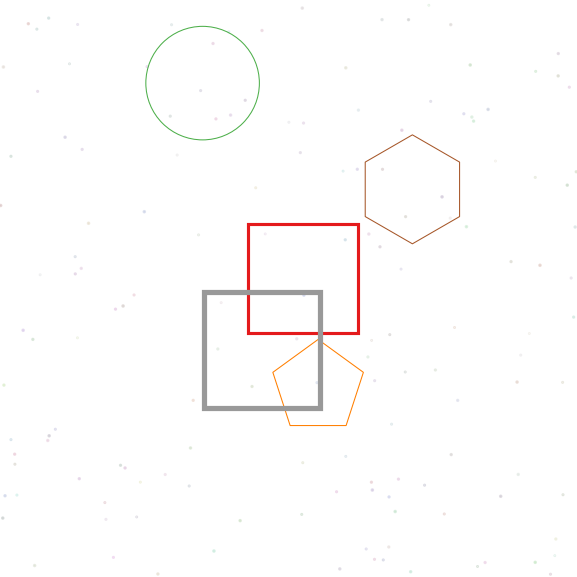[{"shape": "square", "thickness": 1.5, "radius": 0.48, "center": [0.525, 0.517]}, {"shape": "circle", "thickness": 0.5, "radius": 0.49, "center": [0.351, 0.855]}, {"shape": "pentagon", "thickness": 0.5, "radius": 0.41, "center": [0.551, 0.329]}, {"shape": "hexagon", "thickness": 0.5, "radius": 0.47, "center": [0.714, 0.671]}, {"shape": "square", "thickness": 2.5, "radius": 0.5, "center": [0.453, 0.392]}]